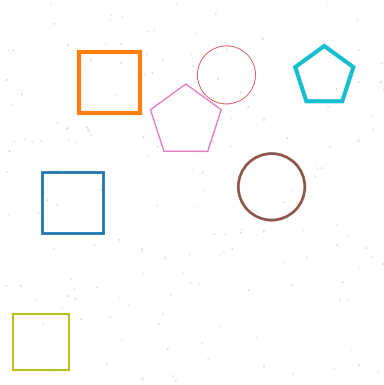[{"shape": "square", "thickness": 2, "radius": 0.4, "center": [0.189, 0.474]}, {"shape": "square", "thickness": 3, "radius": 0.39, "center": [0.284, 0.786]}, {"shape": "circle", "thickness": 0.5, "radius": 0.38, "center": [0.588, 0.805]}, {"shape": "circle", "thickness": 2, "radius": 0.43, "center": [0.705, 0.515]}, {"shape": "pentagon", "thickness": 1, "radius": 0.48, "center": [0.483, 0.685]}, {"shape": "square", "thickness": 1.5, "radius": 0.36, "center": [0.107, 0.112]}, {"shape": "pentagon", "thickness": 3, "radius": 0.4, "center": [0.842, 0.801]}]